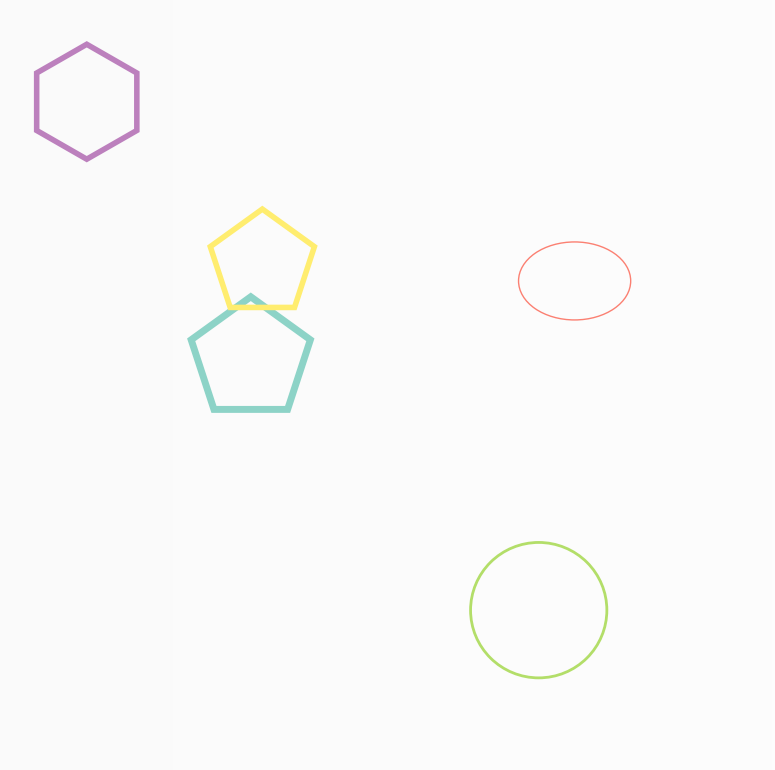[{"shape": "pentagon", "thickness": 2.5, "radius": 0.4, "center": [0.324, 0.534]}, {"shape": "oval", "thickness": 0.5, "radius": 0.36, "center": [0.741, 0.635]}, {"shape": "circle", "thickness": 1, "radius": 0.44, "center": [0.695, 0.208]}, {"shape": "hexagon", "thickness": 2, "radius": 0.37, "center": [0.112, 0.868]}, {"shape": "pentagon", "thickness": 2, "radius": 0.35, "center": [0.339, 0.658]}]